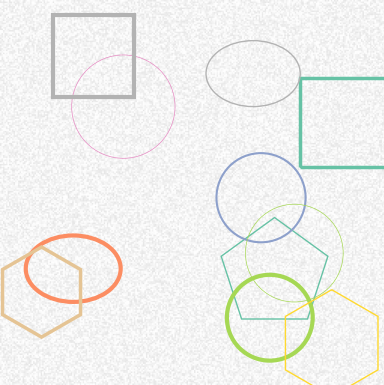[{"shape": "square", "thickness": 2.5, "radius": 0.58, "center": [0.895, 0.682]}, {"shape": "pentagon", "thickness": 1, "radius": 0.73, "center": [0.713, 0.289]}, {"shape": "oval", "thickness": 3, "radius": 0.62, "center": [0.19, 0.302]}, {"shape": "circle", "thickness": 1.5, "radius": 0.58, "center": [0.678, 0.486]}, {"shape": "circle", "thickness": 0.5, "radius": 0.67, "center": [0.32, 0.723]}, {"shape": "circle", "thickness": 0.5, "radius": 0.63, "center": [0.764, 0.343]}, {"shape": "circle", "thickness": 3, "radius": 0.56, "center": [0.701, 0.175]}, {"shape": "hexagon", "thickness": 1, "radius": 0.69, "center": [0.862, 0.109]}, {"shape": "hexagon", "thickness": 2.5, "radius": 0.58, "center": [0.108, 0.241]}, {"shape": "oval", "thickness": 1, "radius": 0.61, "center": [0.657, 0.809]}, {"shape": "square", "thickness": 3, "radius": 0.53, "center": [0.242, 0.855]}]